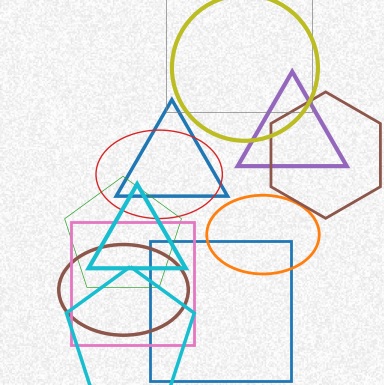[{"shape": "square", "thickness": 2, "radius": 0.91, "center": [0.573, 0.192]}, {"shape": "triangle", "thickness": 2.5, "radius": 0.83, "center": [0.446, 0.574]}, {"shape": "oval", "thickness": 2, "radius": 0.73, "center": [0.683, 0.391]}, {"shape": "pentagon", "thickness": 0.5, "radius": 0.8, "center": [0.32, 0.383]}, {"shape": "oval", "thickness": 1, "radius": 0.82, "center": [0.413, 0.547]}, {"shape": "triangle", "thickness": 3, "radius": 0.82, "center": [0.759, 0.65]}, {"shape": "oval", "thickness": 2.5, "radius": 0.84, "center": [0.321, 0.247]}, {"shape": "hexagon", "thickness": 2, "radius": 0.82, "center": [0.846, 0.597]}, {"shape": "square", "thickness": 2, "radius": 0.8, "center": [0.344, 0.265]}, {"shape": "square", "thickness": 0.5, "radius": 0.95, "center": [0.621, 0.898]}, {"shape": "circle", "thickness": 3, "radius": 0.95, "center": [0.636, 0.824]}, {"shape": "pentagon", "thickness": 2.5, "radius": 0.87, "center": [0.339, 0.133]}, {"shape": "triangle", "thickness": 3, "radius": 0.73, "center": [0.356, 0.376]}]